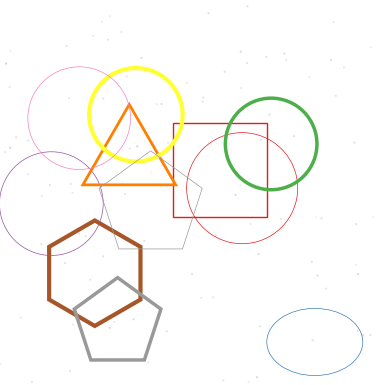[{"shape": "circle", "thickness": 0.5, "radius": 0.72, "center": [0.629, 0.511]}, {"shape": "square", "thickness": 1, "radius": 0.61, "center": [0.572, 0.559]}, {"shape": "oval", "thickness": 0.5, "radius": 0.62, "center": [0.818, 0.112]}, {"shape": "circle", "thickness": 2.5, "radius": 0.59, "center": [0.704, 0.626]}, {"shape": "circle", "thickness": 0.5, "radius": 0.67, "center": [0.133, 0.471]}, {"shape": "triangle", "thickness": 2, "radius": 0.7, "center": [0.336, 0.589]}, {"shape": "circle", "thickness": 3, "radius": 0.61, "center": [0.353, 0.702]}, {"shape": "hexagon", "thickness": 3, "radius": 0.68, "center": [0.246, 0.29]}, {"shape": "circle", "thickness": 0.5, "radius": 0.67, "center": [0.206, 0.693]}, {"shape": "pentagon", "thickness": 2.5, "radius": 0.59, "center": [0.306, 0.161]}, {"shape": "pentagon", "thickness": 0.5, "radius": 0.7, "center": [0.391, 0.467]}]